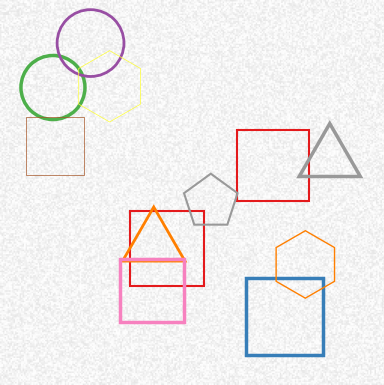[{"shape": "square", "thickness": 1.5, "radius": 0.46, "center": [0.709, 0.57]}, {"shape": "square", "thickness": 1.5, "radius": 0.49, "center": [0.434, 0.355]}, {"shape": "square", "thickness": 2.5, "radius": 0.5, "center": [0.74, 0.179]}, {"shape": "circle", "thickness": 2.5, "radius": 0.42, "center": [0.138, 0.773]}, {"shape": "circle", "thickness": 2, "radius": 0.43, "center": [0.235, 0.888]}, {"shape": "triangle", "thickness": 2, "radius": 0.47, "center": [0.399, 0.369]}, {"shape": "hexagon", "thickness": 1, "radius": 0.44, "center": [0.793, 0.313]}, {"shape": "hexagon", "thickness": 0.5, "radius": 0.46, "center": [0.285, 0.776]}, {"shape": "square", "thickness": 0.5, "radius": 0.38, "center": [0.143, 0.622]}, {"shape": "square", "thickness": 2.5, "radius": 0.41, "center": [0.395, 0.245]}, {"shape": "triangle", "thickness": 2.5, "radius": 0.46, "center": [0.857, 0.587]}, {"shape": "pentagon", "thickness": 1.5, "radius": 0.37, "center": [0.548, 0.476]}]